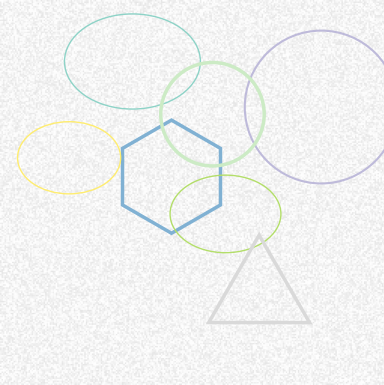[{"shape": "oval", "thickness": 1, "radius": 0.88, "center": [0.344, 0.84]}, {"shape": "circle", "thickness": 1.5, "radius": 0.99, "center": [0.834, 0.722]}, {"shape": "hexagon", "thickness": 2.5, "radius": 0.73, "center": [0.445, 0.541]}, {"shape": "oval", "thickness": 1, "radius": 0.72, "center": [0.586, 0.444]}, {"shape": "triangle", "thickness": 2.5, "radius": 0.76, "center": [0.673, 0.238]}, {"shape": "circle", "thickness": 2.5, "radius": 0.67, "center": [0.552, 0.703]}, {"shape": "oval", "thickness": 1, "radius": 0.67, "center": [0.179, 0.59]}]